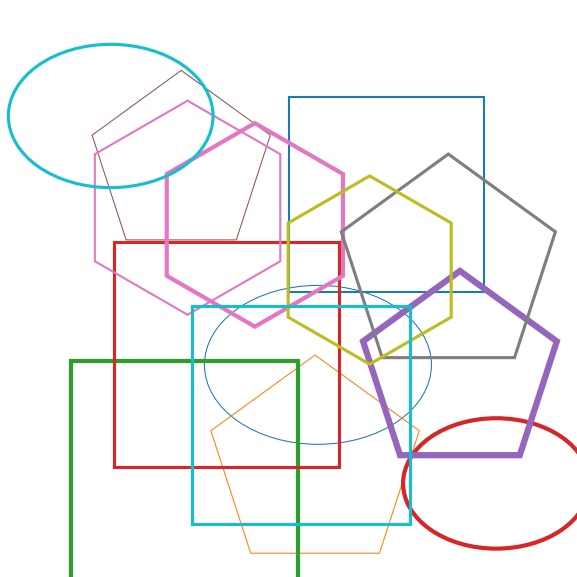[{"shape": "square", "thickness": 1, "radius": 0.84, "center": [0.67, 0.663]}, {"shape": "oval", "thickness": 0.5, "radius": 0.98, "center": [0.551, 0.367]}, {"shape": "pentagon", "thickness": 0.5, "radius": 0.95, "center": [0.546, 0.195]}, {"shape": "square", "thickness": 2, "radius": 0.98, "center": [0.32, 0.177]}, {"shape": "oval", "thickness": 2, "radius": 0.81, "center": [0.859, 0.162]}, {"shape": "square", "thickness": 1.5, "radius": 0.97, "center": [0.392, 0.385]}, {"shape": "pentagon", "thickness": 3, "radius": 0.88, "center": [0.796, 0.354]}, {"shape": "pentagon", "thickness": 0.5, "radius": 0.81, "center": [0.314, 0.715]}, {"shape": "hexagon", "thickness": 1, "radius": 0.93, "center": [0.325, 0.639]}, {"shape": "hexagon", "thickness": 2, "radius": 0.88, "center": [0.441, 0.61]}, {"shape": "pentagon", "thickness": 1.5, "radius": 0.97, "center": [0.776, 0.538]}, {"shape": "hexagon", "thickness": 1.5, "radius": 0.81, "center": [0.64, 0.531]}, {"shape": "square", "thickness": 1.5, "radius": 0.94, "center": [0.521, 0.281]}, {"shape": "oval", "thickness": 1.5, "radius": 0.89, "center": [0.192, 0.798]}]